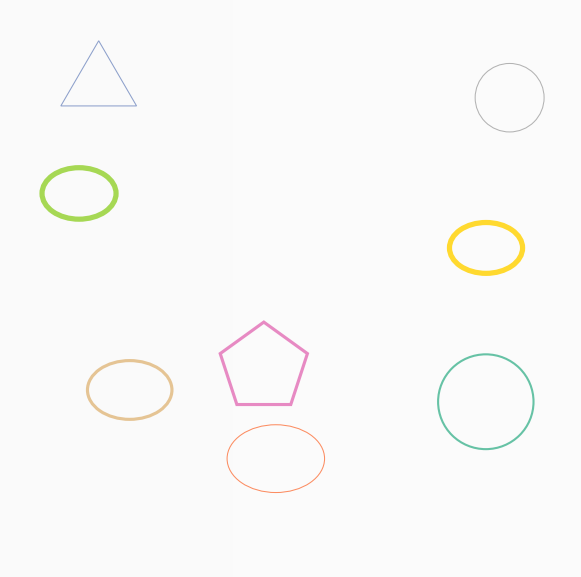[{"shape": "circle", "thickness": 1, "radius": 0.41, "center": [0.836, 0.303]}, {"shape": "oval", "thickness": 0.5, "radius": 0.42, "center": [0.475, 0.205]}, {"shape": "triangle", "thickness": 0.5, "radius": 0.38, "center": [0.17, 0.853]}, {"shape": "pentagon", "thickness": 1.5, "radius": 0.39, "center": [0.454, 0.362]}, {"shape": "oval", "thickness": 2.5, "radius": 0.32, "center": [0.136, 0.664]}, {"shape": "oval", "thickness": 2.5, "radius": 0.31, "center": [0.836, 0.57]}, {"shape": "oval", "thickness": 1.5, "radius": 0.36, "center": [0.223, 0.324]}, {"shape": "circle", "thickness": 0.5, "radius": 0.3, "center": [0.877, 0.83]}]